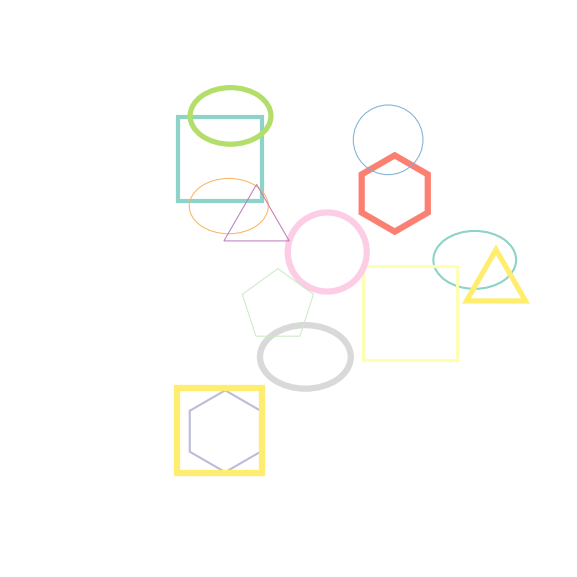[{"shape": "square", "thickness": 2, "radius": 0.36, "center": [0.381, 0.724]}, {"shape": "oval", "thickness": 1, "radius": 0.36, "center": [0.822, 0.549]}, {"shape": "square", "thickness": 1.5, "radius": 0.41, "center": [0.71, 0.457]}, {"shape": "hexagon", "thickness": 1, "radius": 0.35, "center": [0.39, 0.252]}, {"shape": "hexagon", "thickness": 3, "radius": 0.33, "center": [0.684, 0.664]}, {"shape": "circle", "thickness": 0.5, "radius": 0.3, "center": [0.672, 0.757]}, {"shape": "oval", "thickness": 0.5, "radius": 0.34, "center": [0.396, 0.642]}, {"shape": "oval", "thickness": 2.5, "radius": 0.35, "center": [0.399, 0.798]}, {"shape": "circle", "thickness": 3, "radius": 0.34, "center": [0.567, 0.563]}, {"shape": "oval", "thickness": 3, "radius": 0.39, "center": [0.529, 0.381]}, {"shape": "triangle", "thickness": 0.5, "radius": 0.33, "center": [0.444, 0.615]}, {"shape": "pentagon", "thickness": 0.5, "radius": 0.32, "center": [0.481, 0.469]}, {"shape": "square", "thickness": 3, "radius": 0.37, "center": [0.381, 0.253]}, {"shape": "triangle", "thickness": 2.5, "radius": 0.3, "center": [0.859, 0.508]}]